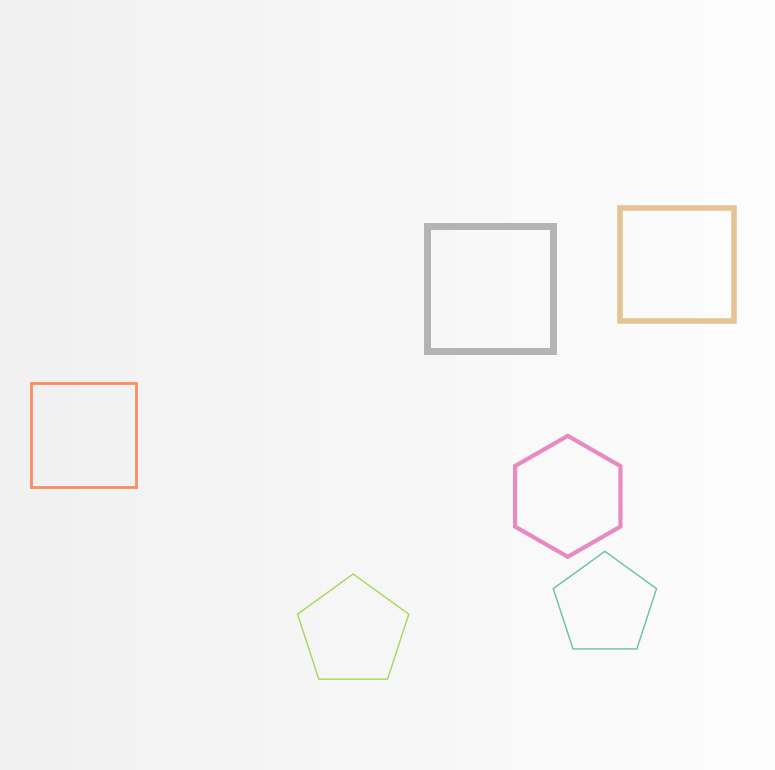[{"shape": "pentagon", "thickness": 0.5, "radius": 0.35, "center": [0.781, 0.214]}, {"shape": "square", "thickness": 1, "radius": 0.34, "center": [0.108, 0.435]}, {"shape": "hexagon", "thickness": 1.5, "radius": 0.39, "center": [0.733, 0.355]}, {"shape": "pentagon", "thickness": 0.5, "radius": 0.38, "center": [0.456, 0.179]}, {"shape": "square", "thickness": 2, "radius": 0.37, "center": [0.873, 0.656]}, {"shape": "square", "thickness": 2.5, "radius": 0.41, "center": [0.632, 0.626]}]